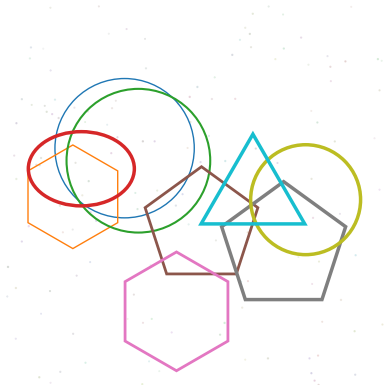[{"shape": "circle", "thickness": 1, "radius": 0.9, "center": [0.324, 0.615]}, {"shape": "hexagon", "thickness": 1, "radius": 0.67, "center": [0.189, 0.489]}, {"shape": "circle", "thickness": 1.5, "radius": 0.93, "center": [0.359, 0.583]}, {"shape": "oval", "thickness": 2.5, "radius": 0.69, "center": [0.211, 0.562]}, {"shape": "pentagon", "thickness": 2, "radius": 0.77, "center": [0.523, 0.413]}, {"shape": "hexagon", "thickness": 2, "radius": 0.77, "center": [0.458, 0.191]}, {"shape": "pentagon", "thickness": 2.5, "radius": 0.85, "center": [0.737, 0.359]}, {"shape": "circle", "thickness": 2.5, "radius": 0.71, "center": [0.794, 0.481]}, {"shape": "triangle", "thickness": 2.5, "radius": 0.78, "center": [0.657, 0.496]}]